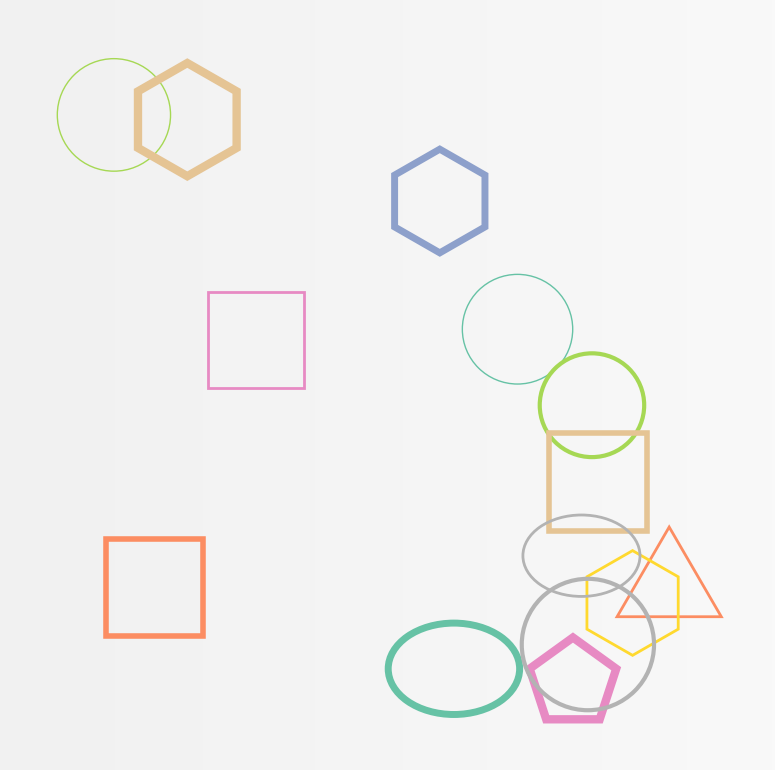[{"shape": "oval", "thickness": 2.5, "radius": 0.42, "center": [0.586, 0.131]}, {"shape": "circle", "thickness": 0.5, "radius": 0.36, "center": [0.668, 0.572]}, {"shape": "triangle", "thickness": 1, "radius": 0.39, "center": [0.863, 0.238]}, {"shape": "square", "thickness": 2, "radius": 0.31, "center": [0.199, 0.237]}, {"shape": "hexagon", "thickness": 2.5, "radius": 0.34, "center": [0.567, 0.739]}, {"shape": "pentagon", "thickness": 3, "radius": 0.29, "center": [0.739, 0.113]}, {"shape": "square", "thickness": 1, "radius": 0.31, "center": [0.33, 0.558]}, {"shape": "circle", "thickness": 0.5, "radius": 0.37, "center": [0.147, 0.851]}, {"shape": "circle", "thickness": 1.5, "radius": 0.34, "center": [0.764, 0.474]}, {"shape": "hexagon", "thickness": 1, "radius": 0.34, "center": [0.816, 0.217]}, {"shape": "square", "thickness": 2, "radius": 0.32, "center": [0.772, 0.375]}, {"shape": "hexagon", "thickness": 3, "radius": 0.37, "center": [0.242, 0.845]}, {"shape": "oval", "thickness": 1, "radius": 0.38, "center": [0.75, 0.278]}, {"shape": "circle", "thickness": 1.5, "radius": 0.43, "center": [0.759, 0.163]}]